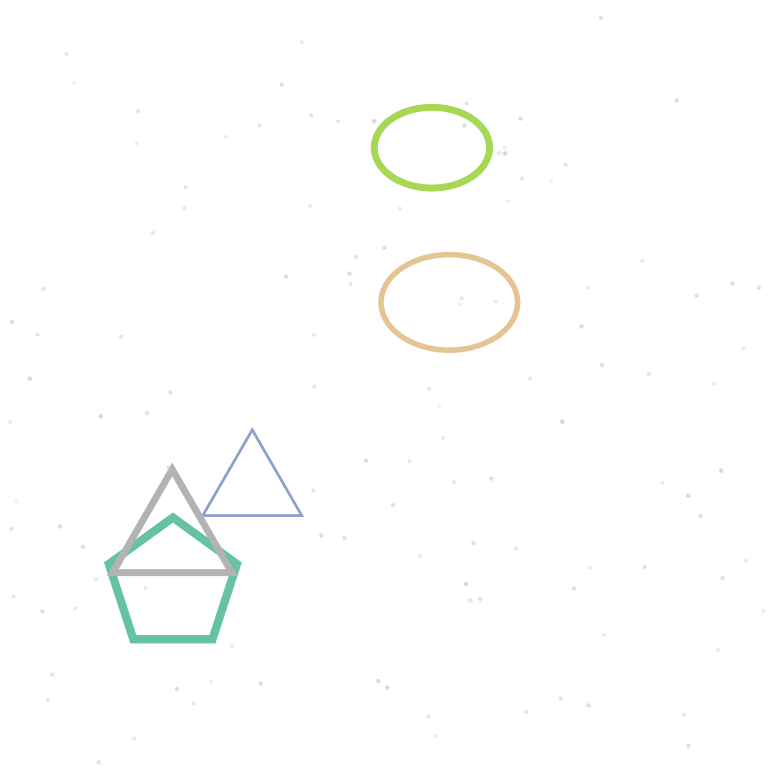[{"shape": "pentagon", "thickness": 3, "radius": 0.44, "center": [0.225, 0.241]}, {"shape": "triangle", "thickness": 1, "radius": 0.37, "center": [0.328, 0.368]}, {"shape": "oval", "thickness": 2.5, "radius": 0.37, "center": [0.561, 0.808]}, {"shape": "oval", "thickness": 2, "radius": 0.44, "center": [0.584, 0.607]}, {"shape": "triangle", "thickness": 2.5, "radius": 0.45, "center": [0.224, 0.301]}]